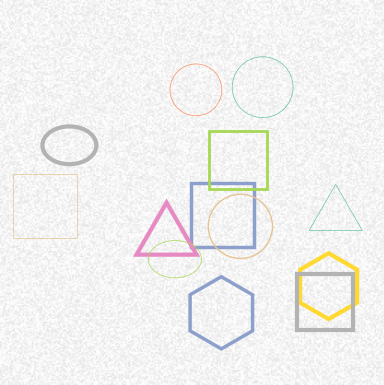[{"shape": "triangle", "thickness": 0.5, "radius": 0.4, "center": [0.872, 0.441]}, {"shape": "circle", "thickness": 0.5, "radius": 0.4, "center": [0.682, 0.773]}, {"shape": "circle", "thickness": 0.5, "radius": 0.34, "center": [0.509, 0.767]}, {"shape": "hexagon", "thickness": 2.5, "radius": 0.47, "center": [0.575, 0.188]}, {"shape": "square", "thickness": 2.5, "radius": 0.41, "center": [0.577, 0.441]}, {"shape": "triangle", "thickness": 3, "radius": 0.45, "center": [0.433, 0.384]}, {"shape": "oval", "thickness": 0.5, "radius": 0.35, "center": [0.454, 0.327]}, {"shape": "square", "thickness": 2, "radius": 0.38, "center": [0.618, 0.585]}, {"shape": "hexagon", "thickness": 3, "radius": 0.43, "center": [0.854, 0.257]}, {"shape": "square", "thickness": 0.5, "radius": 0.42, "center": [0.116, 0.464]}, {"shape": "circle", "thickness": 1, "radius": 0.42, "center": [0.624, 0.412]}, {"shape": "square", "thickness": 3, "radius": 0.36, "center": [0.844, 0.216]}, {"shape": "oval", "thickness": 3, "radius": 0.35, "center": [0.18, 0.623]}]